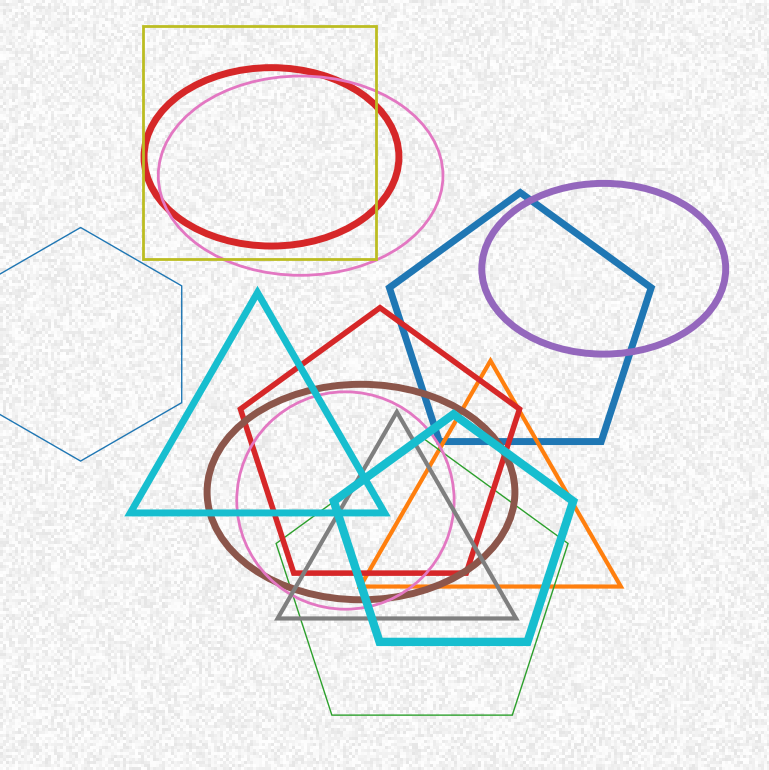[{"shape": "hexagon", "thickness": 0.5, "radius": 0.76, "center": [0.105, 0.553]}, {"shape": "pentagon", "thickness": 2.5, "radius": 0.89, "center": [0.676, 0.571]}, {"shape": "triangle", "thickness": 1.5, "radius": 0.98, "center": [0.637, 0.336]}, {"shape": "pentagon", "thickness": 0.5, "radius": 1.0, "center": [0.548, 0.233]}, {"shape": "oval", "thickness": 2.5, "radius": 0.83, "center": [0.353, 0.796]}, {"shape": "pentagon", "thickness": 2, "radius": 0.95, "center": [0.494, 0.41]}, {"shape": "oval", "thickness": 2.5, "radius": 0.79, "center": [0.784, 0.651]}, {"shape": "oval", "thickness": 2.5, "radius": 1.0, "center": [0.469, 0.361]}, {"shape": "circle", "thickness": 1, "radius": 0.71, "center": [0.449, 0.35]}, {"shape": "oval", "thickness": 1, "radius": 0.92, "center": [0.39, 0.772]}, {"shape": "triangle", "thickness": 1.5, "radius": 0.89, "center": [0.515, 0.286]}, {"shape": "square", "thickness": 1, "radius": 0.76, "center": [0.337, 0.815]}, {"shape": "triangle", "thickness": 2.5, "radius": 0.95, "center": [0.334, 0.429]}, {"shape": "pentagon", "thickness": 3, "radius": 0.82, "center": [0.589, 0.299]}]